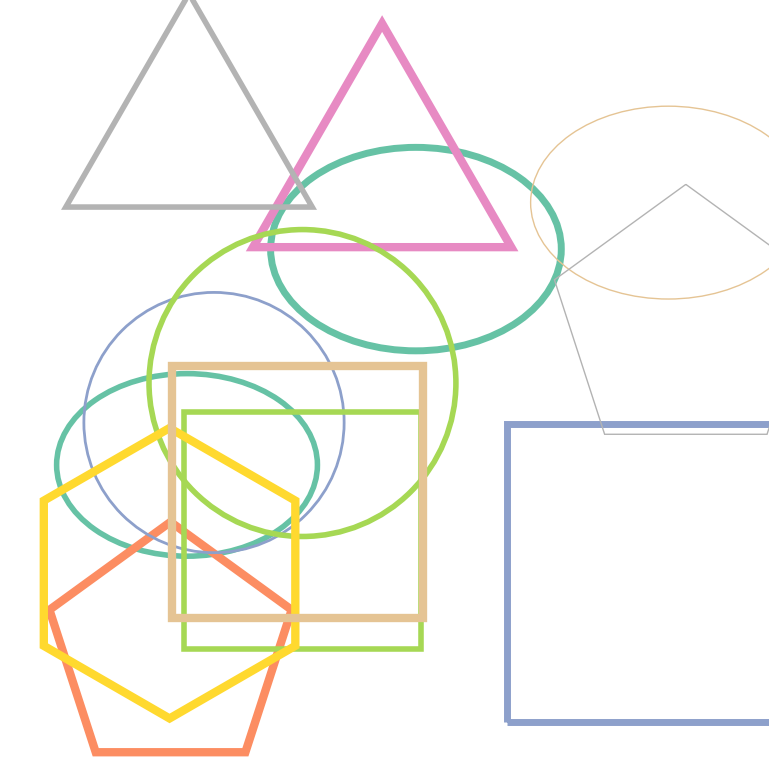[{"shape": "oval", "thickness": 2.5, "radius": 0.94, "center": [0.54, 0.676]}, {"shape": "oval", "thickness": 2, "radius": 0.85, "center": [0.243, 0.396]}, {"shape": "pentagon", "thickness": 3, "radius": 0.83, "center": [0.221, 0.157]}, {"shape": "square", "thickness": 2.5, "radius": 0.97, "center": [0.852, 0.255]}, {"shape": "circle", "thickness": 1, "radius": 0.84, "center": [0.278, 0.451]}, {"shape": "triangle", "thickness": 3, "radius": 0.97, "center": [0.496, 0.776]}, {"shape": "square", "thickness": 2, "radius": 0.77, "center": [0.393, 0.311]}, {"shape": "circle", "thickness": 2, "radius": 1.0, "center": [0.393, 0.503]}, {"shape": "hexagon", "thickness": 3, "radius": 0.94, "center": [0.22, 0.256]}, {"shape": "square", "thickness": 3, "radius": 0.82, "center": [0.386, 0.361]}, {"shape": "oval", "thickness": 0.5, "radius": 0.89, "center": [0.868, 0.737]}, {"shape": "pentagon", "thickness": 0.5, "radius": 0.9, "center": [0.891, 0.581]}, {"shape": "triangle", "thickness": 2, "radius": 0.92, "center": [0.245, 0.823]}]